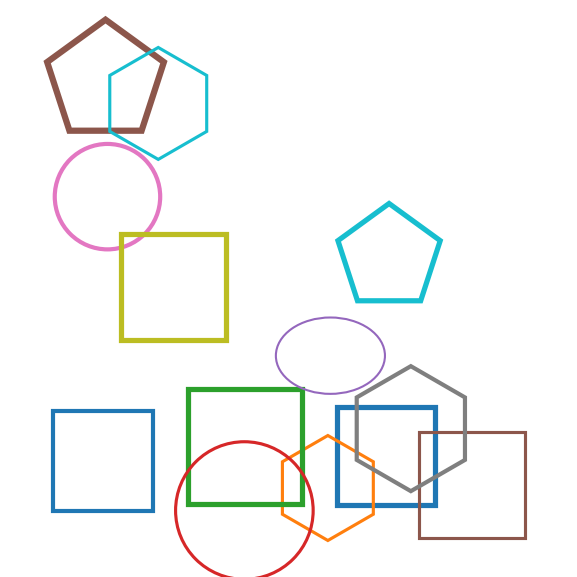[{"shape": "square", "thickness": 2, "radius": 0.43, "center": [0.178, 0.201]}, {"shape": "square", "thickness": 2.5, "radius": 0.42, "center": [0.668, 0.21]}, {"shape": "hexagon", "thickness": 1.5, "radius": 0.45, "center": [0.568, 0.154]}, {"shape": "square", "thickness": 2.5, "radius": 0.5, "center": [0.424, 0.226]}, {"shape": "circle", "thickness": 1.5, "radius": 0.6, "center": [0.423, 0.115]}, {"shape": "oval", "thickness": 1, "radius": 0.47, "center": [0.572, 0.383]}, {"shape": "pentagon", "thickness": 3, "radius": 0.53, "center": [0.183, 0.859]}, {"shape": "square", "thickness": 1.5, "radius": 0.46, "center": [0.817, 0.159]}, {"shape": "circle", "thickness": 2, "radius": 0.46, "center": [0.186, 0.659]}, {"shape": "hexagon", "thickness": 2, "radius": 0.54, "center": [0.711, 0.257]}, {"shape": "square", "thickness": 2.5, "radius": 0.46, "center": [0.3, 0.502]}, {"shape": "hexagon", "thickness": 1.5, "radius": 0.48, "center": [0.274, 0.82]}, {"shape": "pentagon", "thickness": 2.5, "radius": 0.47, "center": [0.674, 0.554]}]